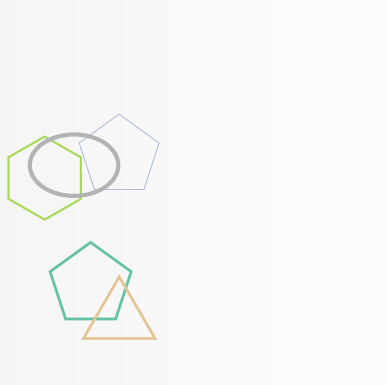[{"shape": "pentagon", "thickness": 2, "radius": 0.55, "center": [0.234, 0.261]}, {"shape": "pentagon", "thickness": 0.5, "radius": 0.54, "center": [0.307, 0.595]}, {"shape": "hexagon", "thickness": 1.5, "radius": 0.54, "center": [0.115, 0.537]}, {"shape": "triangle", "thickness": 2, "radius": 0.53, "center": [0.308, 0.174]}, {"shape": "oval", "thickness": 3, "radius": 0.57, "center": [0.191, 0.571]}]